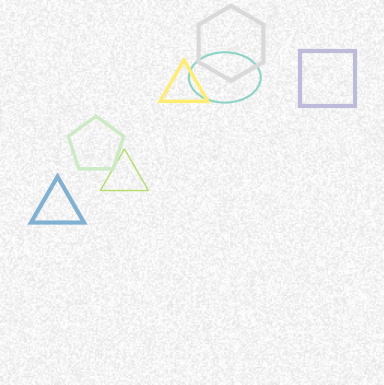[{"shape": "oval", "thickness": 1.5, "radius": 0.47, "center": [0.584, 0.799]}, {"shape": "square", "thickness": 3, "radius": 0.36, "center": [0.851, 0.796]}, {"shape": "triangle", "thickness": 3, "radius": 0.4, "center": [0.149, 0.462]}, {"shape": "triangle", "thickness": 1, "radius": 0.36, "center": [0.323, 0.541]}, {"shape": "hexagon", "thickness": 3, "radius": 0.49, "center": [0.6, 0.887]}, {"shape": "pentagon", "thickness": 2.5, "radius": 0.38, "center": [0.249, 0.623]}, {"shape": "triangle", "thickness": 2.5, "radius": 0.36, "center": [0.478, 0.772]}]